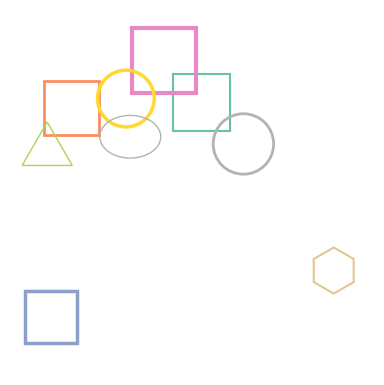[{"shape": "square", "thickness": 1.5, "radius": 0.37, "center": [0.523, 0.733]}, {"shape": "square", "thickness": 2, "radius": 0.35, "center": [0.185, 0.72]}, {"shape": "square", "thickness": 2.5, "radius": 0.34, "center": [0.132, 0.176]}, {"shape": "square", "thickness": 3, "radius": 0.42, "center": [0.427, 0.843]}, {"shape": "triangle", "thickness": 1, "radius": 0.38, "center": [0.123, 0.608]}, {"shape": "circle", "thickness": 2.5, "radius": 0.37, "center": [0.327, 0.744]}, {"shape": "hexagon", "thickness": 1.5, "radius": 0.3, "center": [0.867, 0.297]}, {"shape": "oval", "thickness": 1, "radius": 0.4, "center": [0.338, 0.645]}, {"shape": "circle", "thickness": 2, "radius": 0.39, "center": [0.632, 0.626]}]